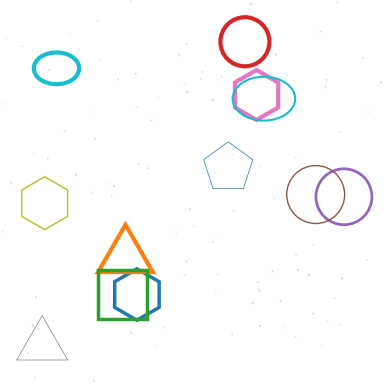[{"shape": "hexagon", "thickness": 2.5, "radius": 0.33, "center": [0.356, 0.235]}, {"shape": "pentagon", "thickness": 0.5, "radius": 0.34, "center": [0.593, 0.565]}, {"shape": "triangle", "thickness": 3, "radius": 0.41, "center": [0.326, 0.334]}, {"shape": "square", "thickness": 2.5, "radius": 0.32, "center": [0.318, 0.235]}, {"shape": "circle", "thickness": 3, "radius": 0.32, "center": [0.636, 0.892]}, {"shape": "circle", "thickness": 2, "radius": 0.36, "center": [0.893, 0.489]}, {"shape": "circle", "thickness": 1, "radius": 0.38, "center": [0.82, 0.495]}, {"shape": "hexagon", "thickness": 3, "radius": 0.32, "center": [0.666, 0.753]}, {"shape": "triangle", "thickness": 0.5, "radius": 0.38, "center": [0.11, 0.103]}, {"shape": "hexagon", "thickness": 1, "radius": 0.34, "center": [0.116, 0.472]}, {"shape": "oval", "thickness": 3, "radius": 0.29, "center": [0.147, 0.823]}, {"shape": "oval", "thickness": 1.5, "radius": 0.41, "center": [0.685, 0.744]}]